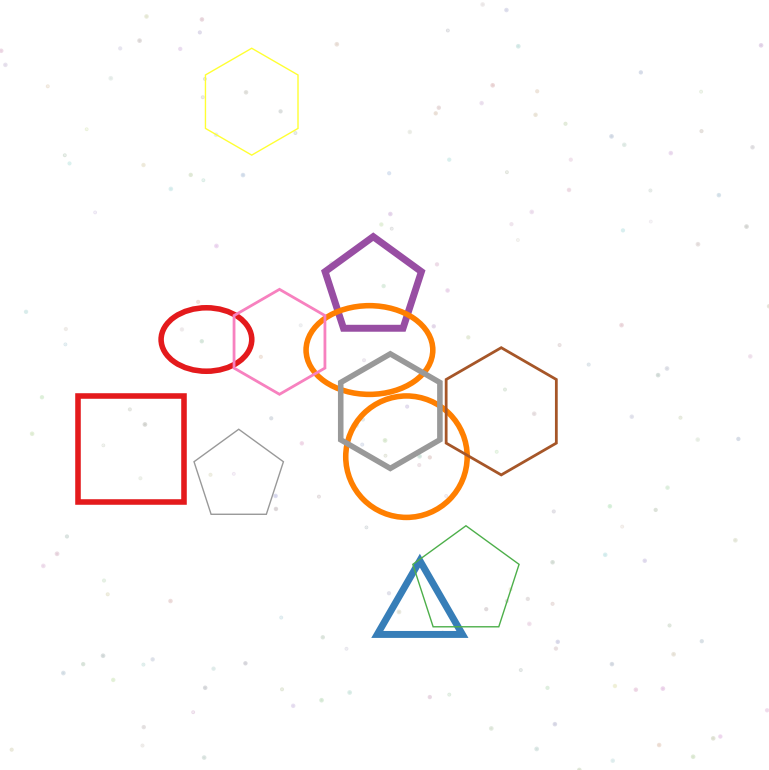[{"shape": "square", "thickness": 2, "radius": 0.34, "center": [0.17, 0.417]}, {"shape": "oval", "thickness": 2, "radius": 0.29, "center": [0.268, 0.559]}, {"shape": "triangle", "thickness": 2.5, "radius": 0.32, "center": [0.545, 0.208]}, {"shape": "pentagon", "thickness": 0.5, "radius": 0.36, "center": [0.605, 0.245]}, {"shape": "pentagon", "thickness": 2.5, "radius": 0.33, "center": [0.485, 0.627]}, {"shape": "circle", "thickness": 2, "radius": 0.39, "center": [0.528, 0.407]}, {"shape": "oval", "thickness": 2, "radius": 0.41, "center": [0.48, 0.545]}, {"shape": "hexagon", "thickness": 0.5, "radius": 0.35, "center": [0.327, 0.868]}, {"shape": "hexagon", "thickness": 1, "radius": 0.41, "center": [0.651, 0.466]}, {"shape": "hexagon", "thickness": 1, "radius": 0.34, "center": [0.363, 0.556]}, {"shape": "pentagon", "thickness": 0.5, "radius": 0.31, "center": [0.31, 0.381]}, {"shape": "hexagon", "thickness": 2, "radius": 0.37, "center": [0.507, 0.466]}]